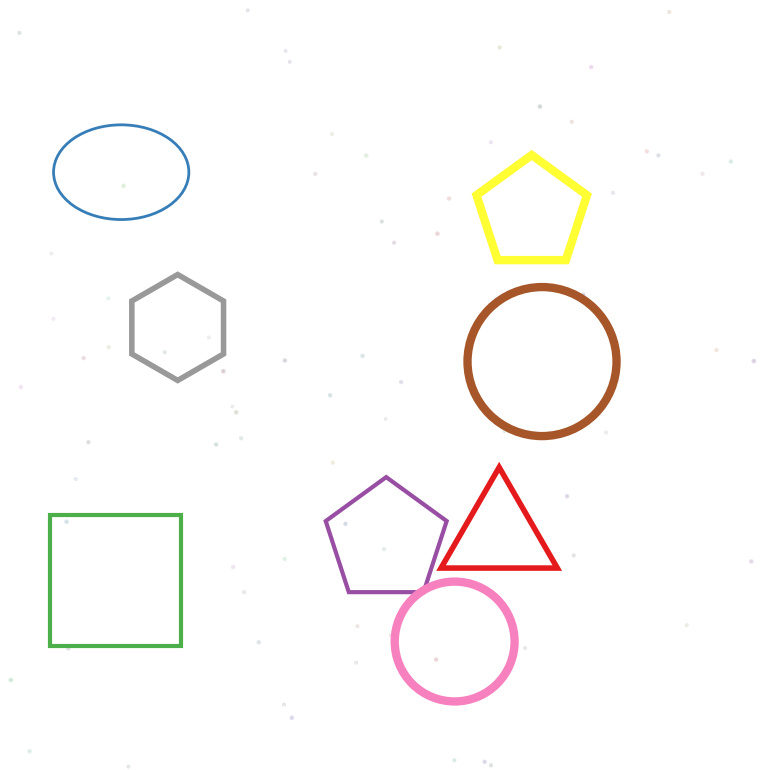[{"shape": "triangle", "thickness": 2, "radius": 0.44, "center": [0.648, 0.306]}, {"shape": "oval", "thickness": 1, "radius": 0.44, "center": [0.157, 0.776]}, {"shape": "square", "thickness": 1.5, "radius": 0.42, "center": [0.15, 0.246]}, {"shape": "pentagon", "thickness": 1.5, "radius": 0.41, "center": [0.502, 0.298]}, {"shape": "pentagon", "thickness": 3, "radius": 0.38, "center": [0.691, 0.723]}, {"shape": "circle", "thickness": 3, "radius": 0.48, "center": [0.704, 0.53]}, {"shape": "circle", "thickness": 3, "radius": 0.39, "center": [0.59, 0.167]}, {"shape": "hexagon", "thickness": 2, "radius": 0.34, "center": [0.231, 0.575]}]